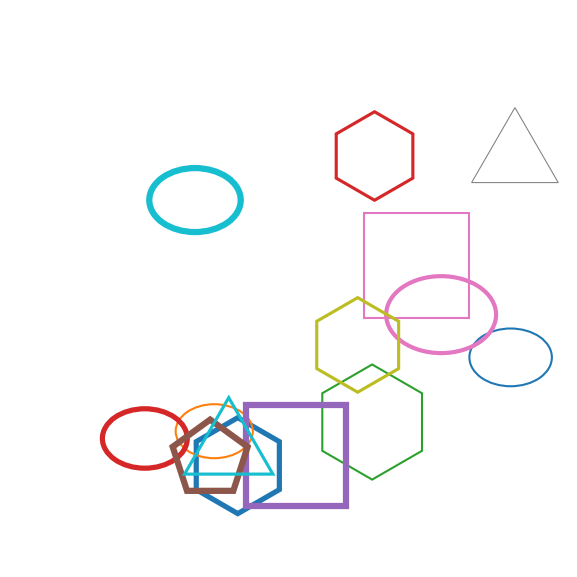[{"shape": "hexagon", "thickness": 2.5, "radius": 0.42, "center": [0.412, 0.193]}, {"shape": "oval", "thickness": 1, "radius": 0.36, "center": [0.884, 0.38]}, {"shape": "oval", "thickness": 1, "radius": 0.33, "center": [0.371, 0.252]}, {"shape": "hexagon", "thickness": 1, "radius": 0.5, "center": [0.644, 0.268]}, {"shape": "hexagon", "thickness": 1.5, "radius": 0.38, "center": [0.649, 0.729]}, {"shape": "oval", "thickness": 2.5, "radius": 0.37, "center": [0.251, 0.24]}, {"shape": "square", "thickness": 3, "radius": 0.44, "center": [0.513, 0.21]}, {"shape": "pentagon", "thickness": 3, "radius": 0.34, "center": [0.364, 0.204]}, {"shape": "oval", "thickness": 2, "radius": 0.48, "center": [0.764, 0.454]}, {"shape": "square", "thickness": 1, "radius": 0.46, "center": [0.721, 0.539]}, {"shape": "triangle", "thickness": 0.5, "radius": 0.43, "center": [0.892, 0.726]}, {"shape": "hexagon", "thickness": 1.5, "radius": 0.41, "center": [0.619, 0.402]}, {"shape": "oval", "thickness": 3, "radius": 0.4, "center": [0.338, 0.653]}, {"shape": "triangle", "thickness": 1.5, "radius": 0.44, "center": [0.396, 0.222]}]